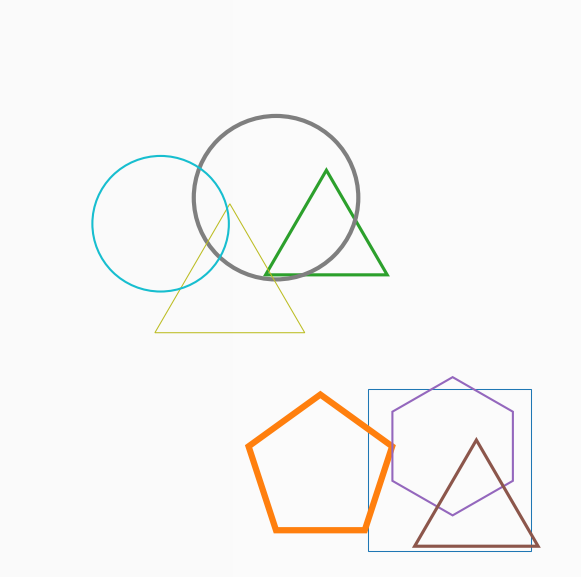[{"shape": "square", "thickness": 0.5, "radius": 0.7, "center": [0.773, 0.185]}, {"shape": "pentagon", "thickness": 3, "radius": 0.65, "center": [0.551, 0.186]}, {"shape": "triangle", "thickness": 1.5, "radius": 0.6, "center": [0.562, 0.584]}, {"shape": "hexagon", "thickness": 1, "radius": 0.6, "center": [0.779, 0.226]}, {"shape": "triangle", "thickness": 1.5, "radius": 0.61, "center": [0.82, 0.115]}, {"shape": "circle", "thickness": 2, "radius": 0.71, "center": [0.475, 0.657]}, {"shape": "triangle", "thickness": 0.5, "radius": 0.74, "center": [0.395, 0.497]}, {"shape": "circle", "thickness": 1, "radius": 0.59, "center": [0.276, 0.612]}]